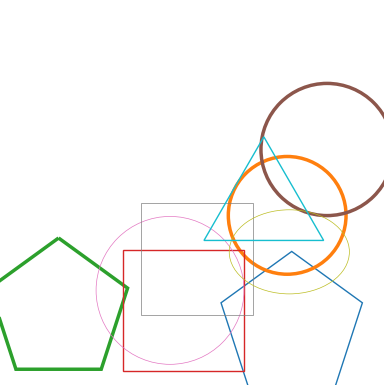[{"shape": "pentagon", "thickness": 1, "radius": 0.97, "center": [0.758, 0.154]}, {"shape": "circle", "thickness": 2.5, "radius": 0.76, "center": [0.746, 0.441]}, {"shape": "pentagon", "thickness": 2.5, "radius": 0.94, "center": [0.152, 0.193]}, {"shape": "square", "thickness": 1, "radius": 0.79, "center": [0.477, 0.193]}, {"shape": "circle", "thickness": 2.5, "radius": 0.86, "center": [0.849, 0.612]}, {"shape": "circle", "thickness": 0.5, "radius": 0.96, "center": [0.442, 0.246]}, {"shape": "square", "thickness": 0.5, "radius": 0.72, "center": [0.512, 0.327]}, {"shape": "oval", "thickness": 0.5, "radius": 0.78, "center": [0.751, 0.346]}, {"shape": "triangle", "thickness": 1, "radius": 0.9, "center": [0.685, 0.465]}]